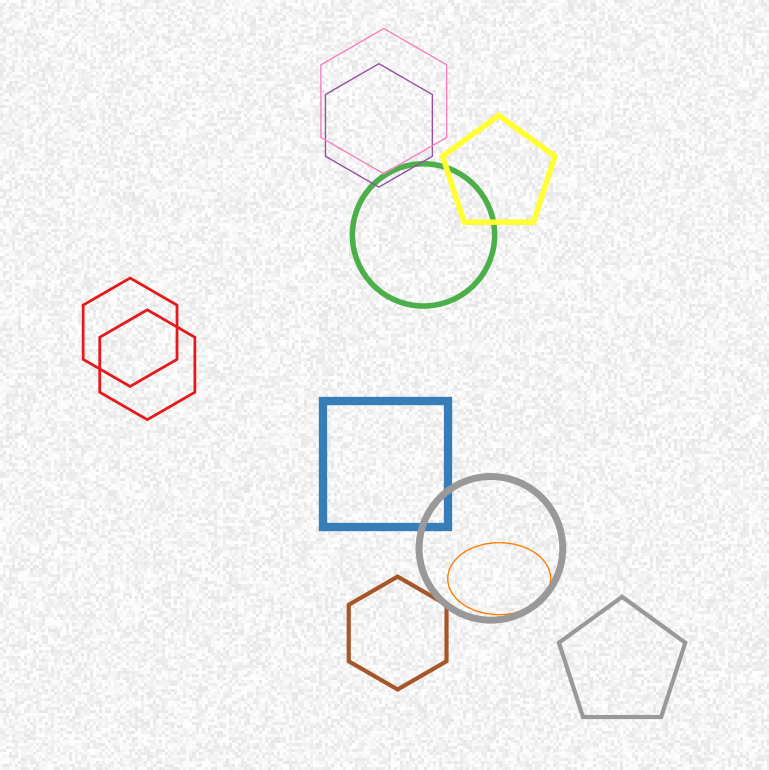[{"shape": "hexagon", "thickness": 1, "radius": 0.36, "center": [0.191, 0.526]}, {"shape": "hexagon", "thickness": 1, "radius": 0.35, "center": [0.169, 0.569]}, {"shape": "square", "thickness": 3, "radius": 0.41, "center": [0.501, 0.398]}, {"shape": "circle", "thickness": 2, "radius": 0.46, "center": [0.55, 0.695]}, {"shape": "hexagon", "thickness": 0.5, "radius": 0.4, "center": [0.492, 0.837]}, {"shape": "oval", "thickness": 0.5, "radius": 0.33, "center": [0.648, 0.248]}, {"shape": "pentagon", "thickness": 2, "radius": 0.38, "center": [0.648, 0.773]}, {"shape": "hexagon", "thickness": 1.5, "radius": 0.37, "center": [0.516, 0.178]}, {"shape": "hexagon", "thickness": 0.5, "radius": 0.47, "center": [0.498, 0.869]}, {"shape": "pentagon", "thickness": 1.5, "radius": 0.43, "center": [0.808, 0.139]}, {"shape": "circle", "thickness": 2.5, "radius": 0.47, "center": [0.638, 0.288]}]